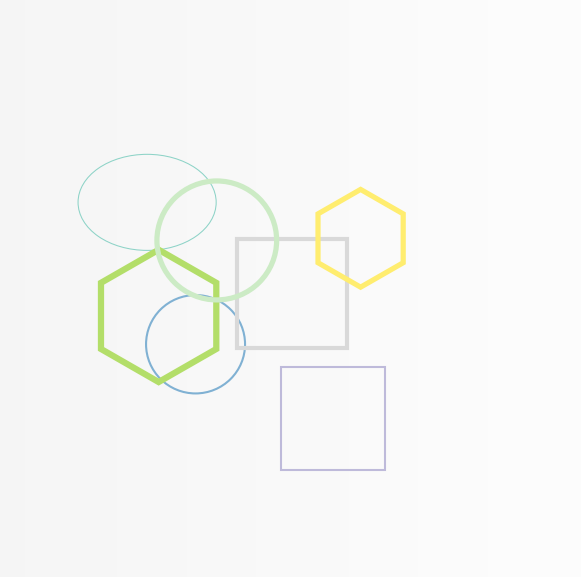[{"shape": "oval", "thickness": 0.5, "radius": 0.59, "center": [0.253, 0.649]}, {"shape": "square", "thickness": 1, "radius": 0.45, "center": [0.574, 0.275]}, {"shape": "circle", "thickness": 1, "radius": 0.43, "center": [0.336, 0.403]}, {"shape": "hexagon", "thickness": 3, "radius": 0.57, "center": [0.273, 0.452]}, {"shape": "square", "thickness": 2, "radius": 0.47, "center": [0.503, 0.491]}, {"shape": "circle", "thickness": 2.5, "radius": 0.51, "center": [0.373, 0.583]}, {"shape": "hexagon", "thickness": 2.5, "radius": 0.42, "center": [0.62, 0.586]}]